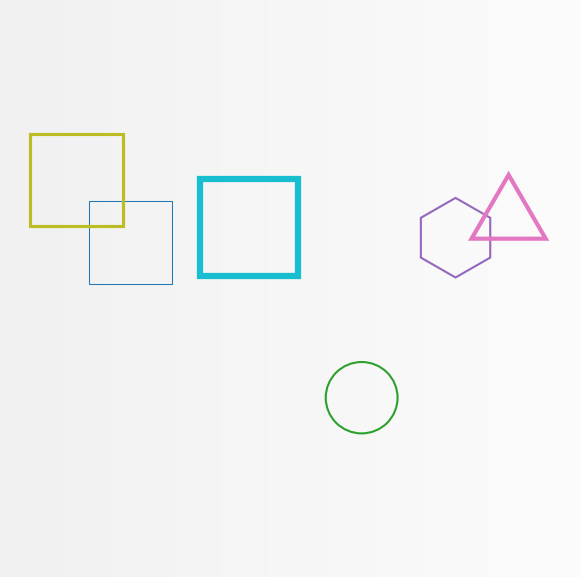[{"shape": "square", "thickness": 0.5, "radius": 0.36, "center": [0.225, 0.579]}, {"shape": "circle", "thickness": 1, "radius": 0.31, "center": [0.622, 0.31]}, {"shape": "hexagon", "thickness": 1, "radius": 0.34, "center": [0.784, 0.588]}, {"shape": "triangle", "thickness": 2, "radius": 0.37, "center": [0.875, 0.623]}, {"shape": "square", "thickness": 1.5, "radius": 0.4, "center": [0.132, 0.687]}, {"shape": "square", "thickness": 3, "radius": 0.42, "center": [0.428, 0.606]}]